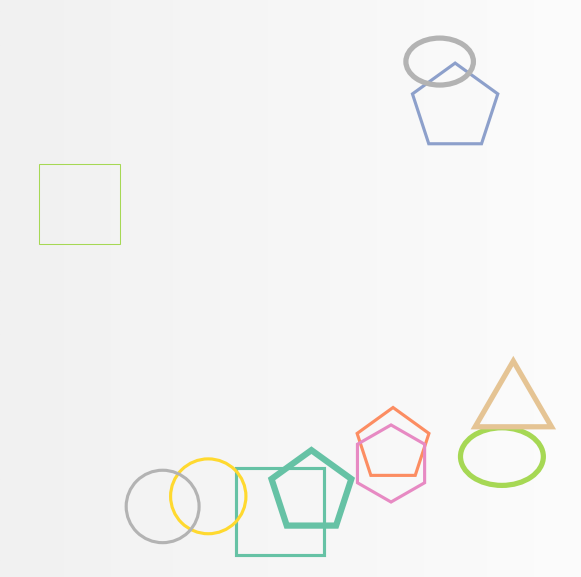[{"shape": "square", "thickness": 1.5, "radius": 0.38, "center": [0.482, 0.113]}, {"shape": "pentagon", "thickness": 3, "radius": 0.36, "center": [0.536, 0.147]}, {"shape": "pentagon", "thickness": 1.5, "radius": 0.32, "center": [0.676, 0.229]}, {"shape": "pentagon", "thickness": 1.5, "radius": 0.39, "center": [0.783, 0.813]}, {"shape": "hexagon", "thickness": 1.5, "radius": 0.33, "center": [0.673, 0.197]}, {"shape": "square", "thickness": 0.5, "radius": 0.35, "center": [0.137, 0.646]}, {"shape": "oval", "thickness": 2.5, "radius": 0.36, "center": [0.864, 0.209]}, {"shape": "circle", "thickness": 1.5, "radius": 0.32, "center": [0.358, 0.14]}, {"shape": "triangle", "thickness": 2.5, "radius": 0.38, "center": [0.883, 0.298]}, {"shape": "oval", "thickness": 2.5, "radius": 0.29, "center": [0.756, 0.893]}, {"shape": "circle", "thickness": 1.5, "radius": 0.31, "center": [0.28, 0.122]}]